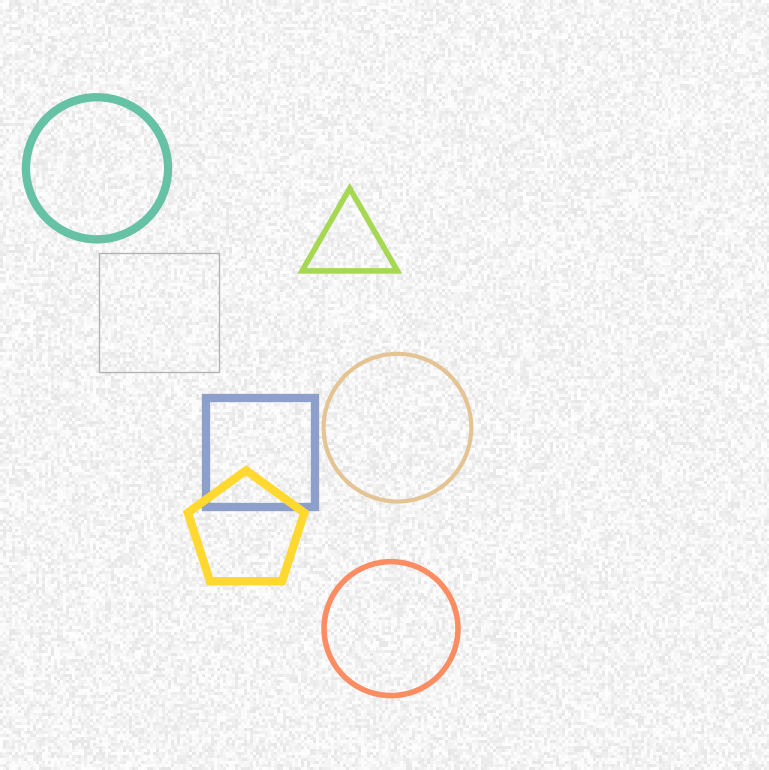[{"shape": "circle", "thickness": 3, "radius": 0.46, "center": [0.126, 0.781]}, {"shape": "circle", "thickness": 2, "radius": 0.43, "center": [0.508, 0.184]}, {"shape": "square", "thickness": 3, "radius": 0.35, "center": [0.338, 0.412]}, {"shape": "triangle", "thickness": 2, "radius": 0.36, "center": [0.454, 0.684]}, {"shape": "pentagon", "thickness": 3, "radius": 0.4, "center": [0.32, 0.31]}, {"shape": "circle", "thickness": 1.5, "radius": 0.48, "center": [0.516, 0.445]}, {"shape": "square", "thickness": 0.5, "radius": 0.39, "center": [0.206, 0.594]}]